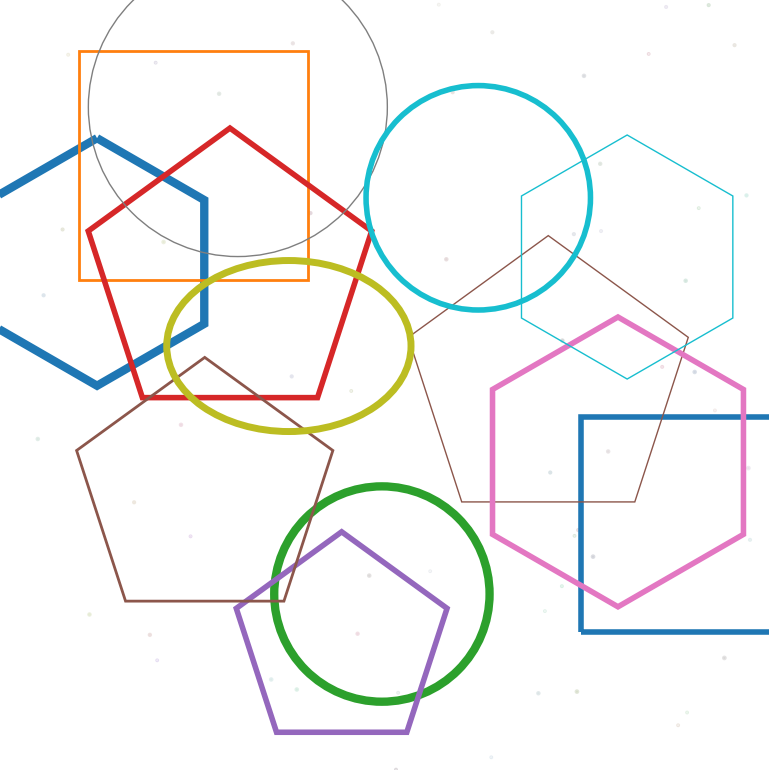[{"shape": "square", "thickness": 2, "radius": 0.7, "center": [0.895, 0.319]}, {"shape": "hexagon", "thickness": 3, "radius": 0.8, "center": [0.126, 0.66]}, {"shape": "square", "thickness": 1, "radius": 0.74, "center": [0.252, 0.785]}, {"shape": "circle", "thickness": 3, "radius": 0.7, "center": [0.496, 0.229]}, {"shape": "pentagon", "thickness": 2, "radius": 0.97, "center": [0.299, 0.64]}, {"shape": "pentagon", "thickness": 2, "radius": 0.72, "center": [0.444, 0.165]}, {"shape": "pentagon", "thickness": 0.5, "radius": 0.96, "center": [0.712, 0.503]}, {"shape": "pentagon", "thickness": 1, "radius": 0.87, "center": [0.266, 0.361]}, {"shape": "hexagon", "thickness": 2, "radius": 0.94, "center": [0.803, 0.4]}, {"shape": "circle", "thickness": 0.5, "radius": 0.97, "center": [0.309, 0.861]}, {"shape": "oval", "thickness": 2.5, "radius": 0.79, "center": [0.375, 0.551]}, {"shape": "circle", "thickness": 2, "radius": 0.73, "center": [0.621, 0.743]}, {"shape": "hexagon", "thickness": 0.5, "radius": 0.79, "center": [0.814, 0.666]}]